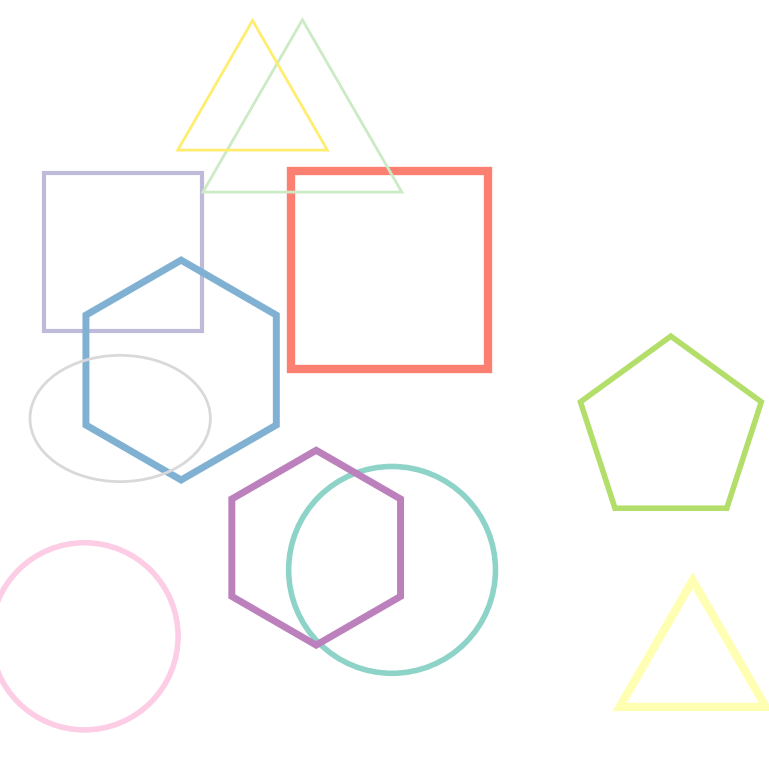[{"shape": "circle", "thickness": 2, "radius": 0.67, "center": [0.509, 0.26]}, {"shape": "triangle", "thickness": 3, "radius": 0.55, "center": [0.9, 0.137]}, {"shape": "square", "thickness": 1.5, "radius": 0.51, "center": [0.16, 0.673]}, {"shape": "square", "thickness": 3, "radius": 0.64, "center": [0.506, 0.649]}, {"shape": "hexagon", "thickness": 2.5, "radius": 0.71, "center": [0.235, 0.519]}, {"shape": "pentagon", "thickness": 2, "radius": 0.62, "center": [0.871, 0.44]}, {"shape": "circle", "thickness": 2, "radius": 0.61, "center": [0.11, 0.174]}, {"shape": "oval", "thickness": 1, "radius": 0.59, "center": [0.156, 0.457]}, {"shape": "hexagon", "thickness": 2.5, "radius": 0.63, "center": [0.411, 0.289]}, {"shape": "triangle", "thickness": 1, "radius": 0.75, "center": [0.393, 0.825]}, {"shape": "triangle", "thickness": 1, "radius": 0.56, "center": [0.328, 0.861]}]